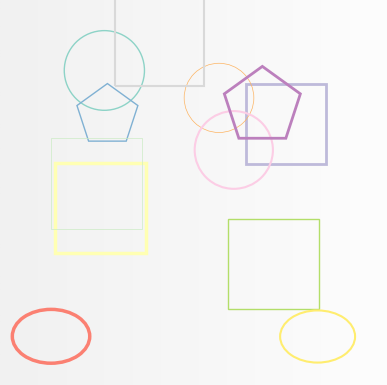[{"shape": "circle", "thickness": 1, "radius": 0.52, "center": [0.269, 0.817]}, {"shape": "square", "thickness": 2.5, "radius": 0.58, "center": [0.26, 0.459]}, {"shape": "square", "thickness": 2, "radius": 0.52, "center": [0.738, 0.678]}, {"shape": "oval", "thickness": 2.5, "radius": 0.5, "center": [0.132, 0.127]}, {"shape": "pentagon", "thickness": 1, "radius": 0.41, "center": [0.277, 0.7]}, {"shape": "circle", "thickness": 0.5, "radius": 0.45, "center": [0.565, 0.746]}, {"shape": "square", "thickness": 1, "radius": 0.59, "center": [0.705, 0.313]}, {"shape": "circle", "thickness": 1.5, "radius": 0.5, "center": [0.603, 0.61]}, {"shape": "square", "thickness": 1.5, "radius": 0.57, "center": [0.412, 0.891]}, {"shape": "pentagon", "thickness": 2, "radius": 0.52, "center": [0.677, 0.724]}, {"shape": "square", "thickness": 0.5, "radius": 0.59, "center": [0.249, 0.522]}, {"shape": "oval", "thickness": 1.5, "radius": 0.48, "center": [0.82, 0.126]}]